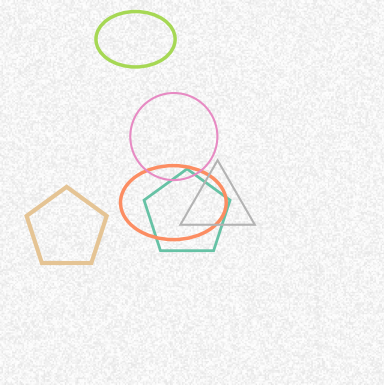[{"shape": "pentagon", "thickness": 2, "radius": 0.59, "center": [0.486, 0.444]}, {"shape": "oval", "thickness": 2.5, "radius": 0.69, "center": [0.45, 0.474]}, {"shape": "circle", "thickness": 1.5, "radius": 0.57, "center": [0.452, 0.645]}, {"shape": "oval", "thickness": 2.5, "radius": 0.51, "center": [0.352, 0.898]}, {"shape": "pentagon", "thickness": 3, "radius": 0.55, "center": [0.173, 0.405]}, {"shape": "triangle", "thickness": 1.5, "radius": 0.56, "center": [0.565, 0.472]}]